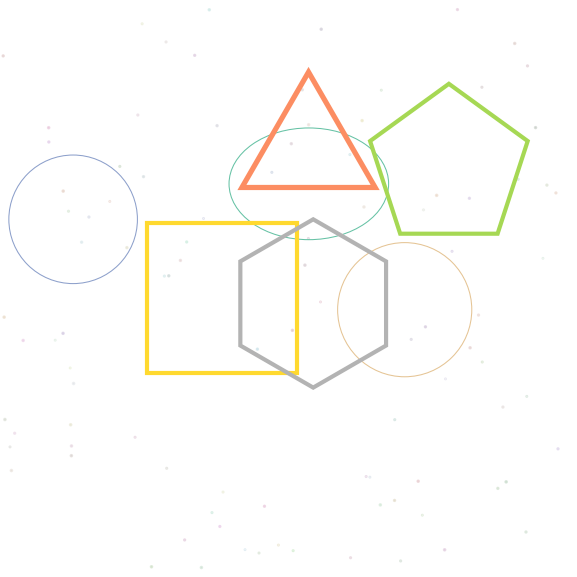[{"shape": "oval", "thickness": 0.5, "radius": 0.69, "center": [0.535, 0.681]}, {"shape": "triangle", "thickness": 2.5, "radius": 0.67, "center": [0.534, 0.741]}, {"shape": "circle", "thickness": 0.5, "radius": 0.56, "center": [0.127, 0.619]}, {"shape": "pentagon", "thickness": 2, "radius": 0.72, "center": [0.777, 0.711]}, {"shape": "square", "thickness": 2, "radius": 0.65, "center": [0.385, 0.483]}, {"shape": "circle", "thickness": 0.5, "radius": 0.58, "center": [0.701, 0.463]}, {"shape": "hexagon", "thickness": 2, "radius": 0.73, "center": [0.542, 0.474]}]